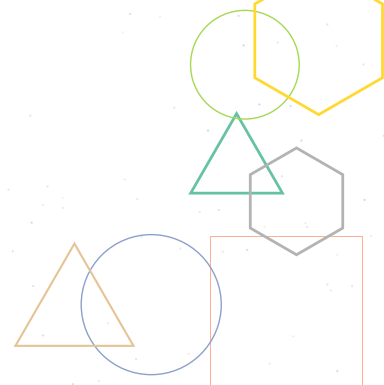[{"shape": "triangle", "thickness": 2, "radius": 0.69, "center": [0.614, 0.567]}, {"shape": "square", "thickness": 0.5, "radius": 0.99, "center": [0.744, 0.19]}, {"shape": "circle", "thickness": 1, "radius": 0.91, "center": [0.393, 0.209]}, {"shape": "circle", "thickness": 1, "radius": 0.71, "center": [0.636, 0.832]}, {"shape": "hexagon", "thickness": 2, "radius": 0.96, "center": [0.828, 0.894]}, {"shape": "triangle", "thickness": 1.5, "radius": 0.89, "center": [0.193, 0.19]}, {"shape": "hexagon", "thickness": 2, "radius": 0.69, "center": [0.77, 0.477]}]